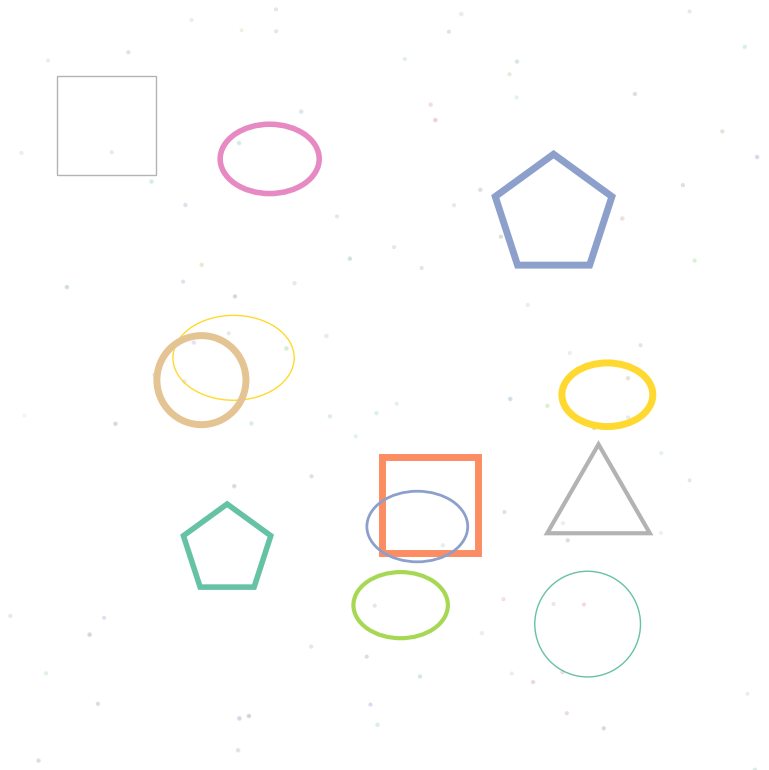[{"shape": "circle", "thickness": 0.5, "radius": 0.34, "center": [0.763, 0.189]}, {"shape": "pentagon", "thickness": 2, "radius": 0.3, "center": [0.295, 0.286]}, {"shape": "square", "thickness": 2.5, "radius": 0.31, "center": [0.558, 0.344]}, {"shape": "pentagon", "thickness": 2.5, "radius": 0.4, "center": [0.719, 0.72]}, {"shape": "oval", "thickness": 1, "radius": 0.33, "center": [0.542, 0.316]}, {"shape": "oval", "thickness": 2, "radius": 0.32, "center": [0.35, 0.794]}, {"shape": "oval", "thickness": 1.5, "radius": 0.31, "center": [0.52, 0.214]}, {"shape": "oval", "thickness": 2.5, "radius": 0.3, "center": [0.789, 0.487]}, {"shape": "oval", "thickness": 0.5, "radius": 0.39, "center": [0.303, 0.535]}, {"shape": "circle", "thickness": 2.5, "radius": 0.29, "center": [0.262, 0.506]}, {"shape": "triangle", "thickness": 1.5, "radius": 0.38, "center": [0.777, 0.346]}, {"shape": "square", "thickness": 0.5, "radius": 0.32, "center": [0.138, 0.837]}]